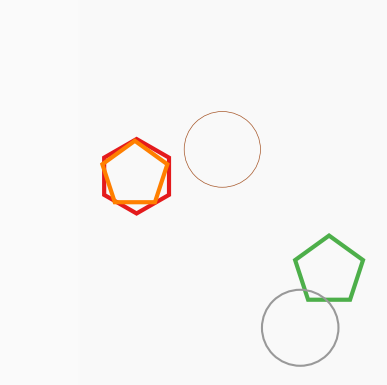[{"shape": "hexagon", "thickness": 3, "radius": 0.48, "center": [0.352, 0.542]}, {"shape": "pentagon", "thickness": 3, "radius": 0.46, "center": [0.849, 0.296]}, {"shape": "pentagon", "thickness": 3, "radius": 0.44, "center": [0.348, 0.546]}, {"shape": "circle", "thickness": 0.5, "radius": 0.49, "center": [0.574, 0.612]}, {"shape": "circle", "thickness": 1.5, "radius": 0.49, "center": [0.775, 0.149]}]